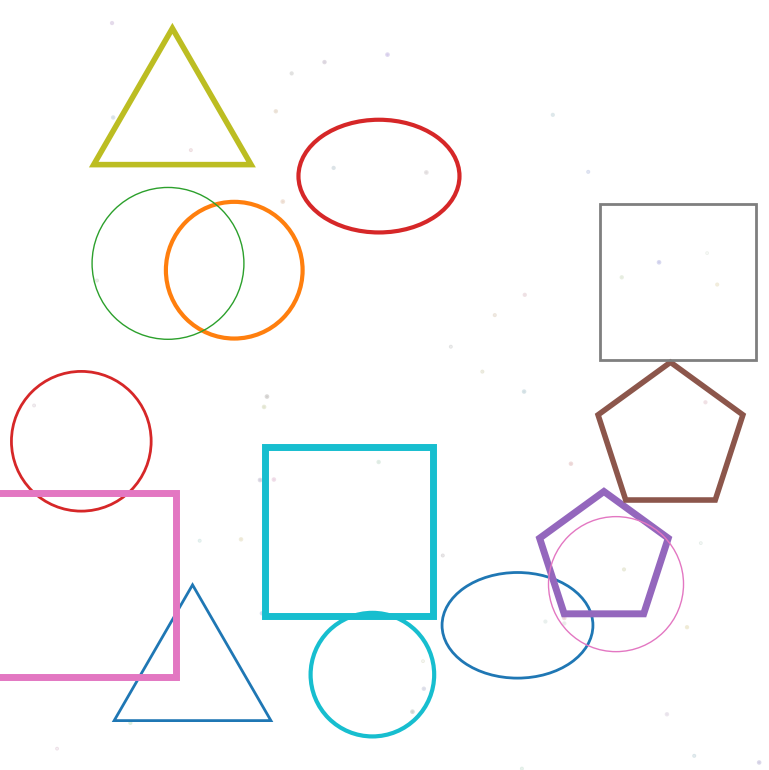[{"shape": "oval", "thickness": 1, "radius": 0.49, "center": [0.672, 0.188]}, {"shape": "triangle", "thickness": 1, "radius": 0.59, "center": [0.25, 0.123]}, {"shape": "circle", "thickness": 1.5, "radius": 0.44, "center": [0.304, 0.649]}, {"shape": "circle", "thickness": 0.5, "radius": 0.49, "center": [0.218, 0.658]}, {"shape": "circle", "thickness": 1, "radius": 0.45, "center": [0.106, 0.427]}, {"shape": "oval", "thickness": 1.5, "radius": 0.52, "center": [0.492, 0.771]}, {"shape": "pentagon", "thickness": 2.5, "radius": 0.44, "center": [0.784, 0.274]}, {"shape": "pentagon", "thickness": 2, "radius": 0.49, "center": [0.871, 0.431]}, {"shape": "circle", "thickness": 0.5, "radius": 0.44, "center": [0.8, 0.241]}, {"shape": "square", "thickness": 2.5, "radius": 0.6, "center": [0.109, 0.24]}, {"shape": "square", "thickness": 1, "radius": 0.51, "center": [0.88, 0.634]}, {"shape": "triangle", "thickness": 2, "radius": 0.59, "center": [0.224, 0.845]}, {"shape": "square", "thickness": 2.5, "radius": 0.55, "center": [0.453, 0.31]}, {"shape": "circle", "thickness": 1.5, "radius": 0.4, "center": [0.484, 0.124]}]